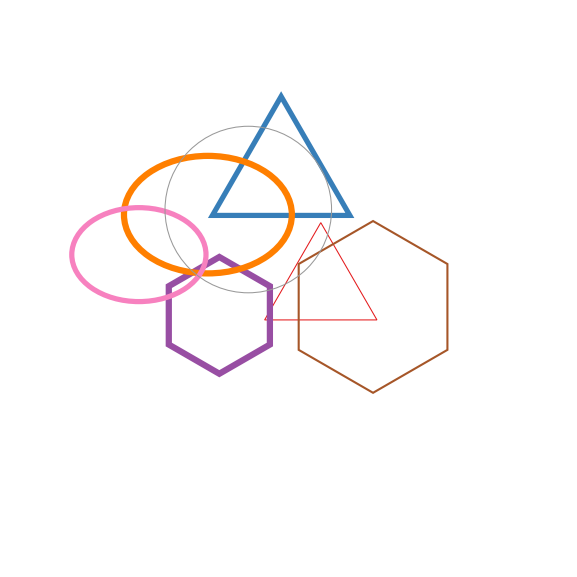[{"shape": "triangle", "thickness": 0.5, "radius": 0.56, "center": [0.555, 0.501]}, {"shape": "triangle", "thickness": 2.5, "radius": 0.69, "center": [0.487, 0.695]}, {"shape": "hexagon", "thickness": 3, "radius": 0.51, "center": [0.38, 0.453]}, {"shape": "oval", "thickness": 3, "radius": 0.73, "center": [0.36, 0.627]}, {"shape": "hexagon", "thickness": 1, "radius": 0.74, "center": [0.646, 0.468]}, {"shape": "oval", "thickness": 2.5, "radius": 0.58, "center": [0.241, 0.558]}, {"shape": "circle", "thickness": 0.5, "radius": 0.72, "center": [0.43, 0.636]}]